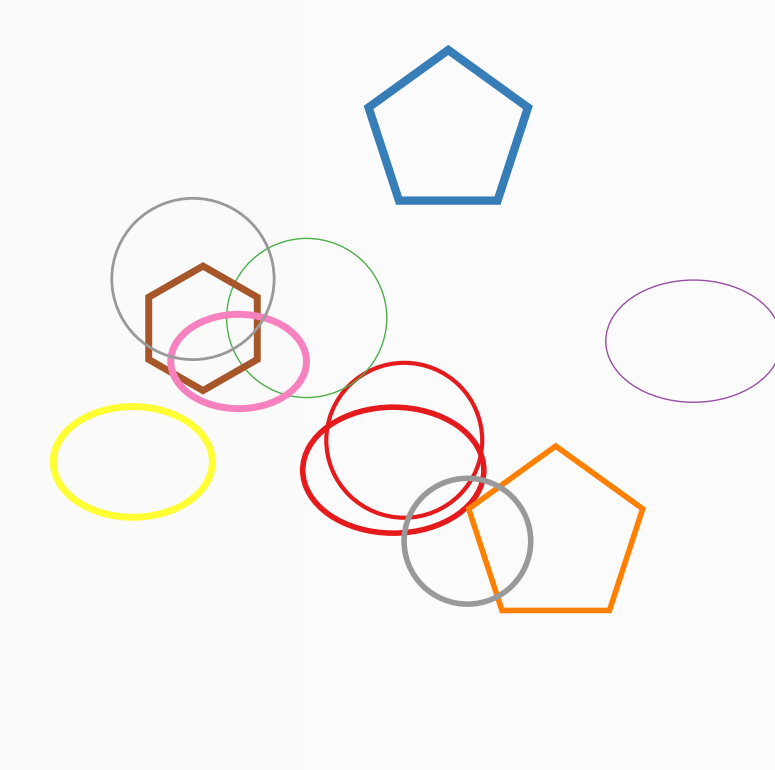[{"shape": "circle", "thickness": 1.5, "radius": 0.5, "center": [0.522, 0.428]}, {"shape": "oval", "thickness": 2, "radius": 0.58, "center": [0.507, 0.389]}, {"shape": "pentagon", "thickness": 3, "radius": 0.54, "center": [0.578, 0.827]}, {"shape": "circle", "thickness": 0.5, "radius": 0.52, "center": [0.396, 0.587]}, {"shape": "oval", "thickness": 0.5, "radius": 0.57, "center": [0.895, 0.557]}, {"shape": "pentagon", "thickness": 2, "radius": 0.59, "center": [0.717, 0.303]}, {"shape": "oval", "thickness": 2.5, "radius": 0.51, "center": [0.171, 0.4]}, {"shape": "hexagon", "thickness": 2.5, "radius": 0.4, "center": [0.262, 0.574]}, {"shape": "oval", "thickness": 2.5, "radius": 0.44, "center": [0.308, 0.531]}, {"shape": "circle", "thickness": 1, "radius": 0.52, "center": [0.249, 0.638]}, {"shape": "circle", "thickness": 2, "radius": 0.41, "center": [0.603, 0.297]}]